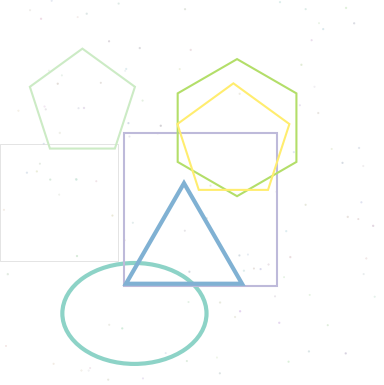[{"shape": "oval", "thickness": 3, "radius": 0.94, "center": [0.349, 0.186]}, {"shape": "square", "thickness": 1.5, "radius": 0.99, "center": [0.52, 0.455]}, {"shape": "triangle", "thickness": 3, "radius": 0.87, "center": [0.478, 0.35]}, {"shape": "hexagon", "thickness": 1.5, "radius": 0.89, "center": [0.616, 0.668]}, {"shape": "square", "thickness": 0.5, "radius": 0.76, "center": [0.153, 0.475]}, {"shape": "pentagon", "thickness": 1.5, "radius": 0.72, "center": [0.214, 0.73]}, {"shape": "pentagon", "thickness": 1.5, "radius": 0.76, "center": [0.606, 0.631]}]